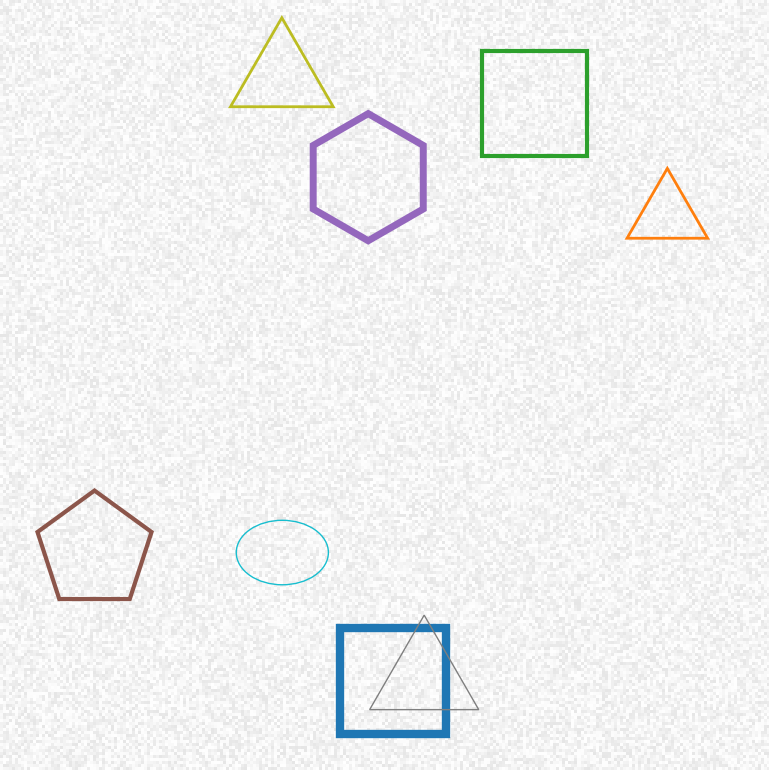[{"shape": "square", "thickness": 3, "radius": 0.34, "center": [0.51, 0.116]}, {"shape": "triangle", "thickness": 1, "radius": 0.3, "center": [0.867, 0.721]}, {"shape": "square", "thickness": 1.5, "radius": 0.34, "center": [0.694, 0.865]}, {"shape": "hexagon", "thickness": 2.5, "radius": 0.41, "center": [0.478, 0.77]}, {"shape": "pentagon", "thickness": 1.5, "radius": 0.39, "center": [0.123, 0.285]}, {"shape": "triangle", "thickness": 0.5, "radius": 0.41, "center": [0.551, 0.119]}, {"shape": "triangle", "thickness": 1, "radius": 0.39, "center": [0.366, 0.9]}, {"shape": "oval", "thickness": 0.5, "radius": 0.3, "center": [0.367, 0.282]}]